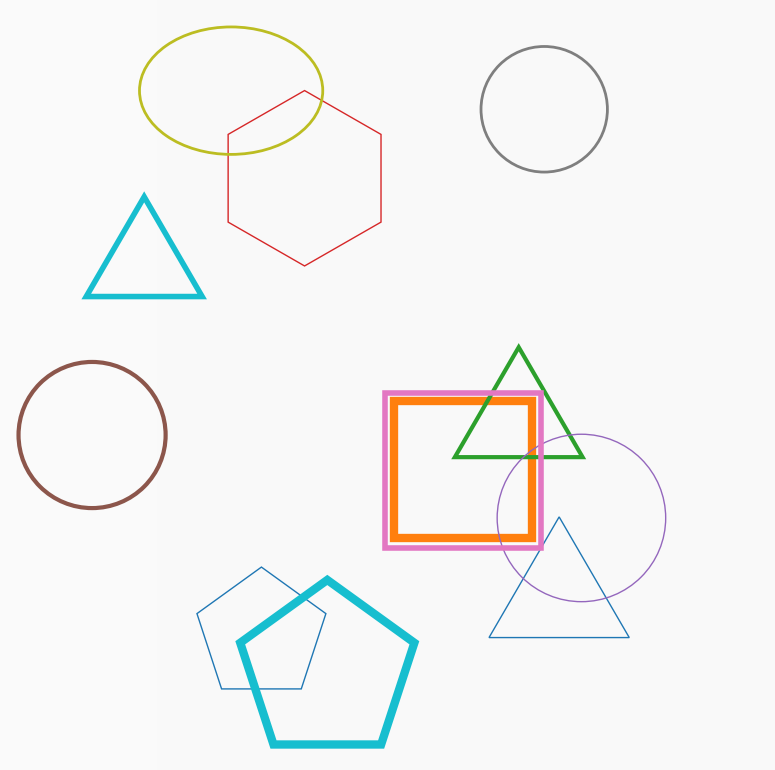[{"shape": "pentagon", "thickness": 0.5, "radius": 0.44, "center": [0.337, 0.176]}, {"shape": "triangle", "thickness": 0.5, "radius": 0.52, "center": [0.721, 0.224]}, {"shape": "square", "thickness": 3, "radius": 0.45, "center": [0.598, 0.39]}, {"shape": "triangle", "thickness": 1.5, "radius": 0.48, "center": [0.669, 0.454]}, {"shape": "hexagon", "thickness": 0.5, "radius": 0.57, "center": [0.393, 0.768]}, {"shape": "circle", "thickness": 0.5, "radius": 0.54, "center": [0.75, 0.327]}, {"shape": "circle", "thickness": 1.5, "radius": 0.47, "center": [0.119, 0.435]}, {"shape": "square", "thickness": 2, "radius": 0.5, "center": [0.598, 0.389]}, {"shape": "circle", "thickness": 1, "radius": 0.41, "center": [0.702, 0.858]}, {"shape": "oval", "thickness": 1, "radius": 0.59, "center": [0.298, 0.882]}, {"shape": "triangle", "thickness": 2, "radius": 0.43, "center": [0.186, 0.658]}, {"shape": "pentagon", "thickness": 3, "radius": 0.59, "center": [0.422, 0.129]}]